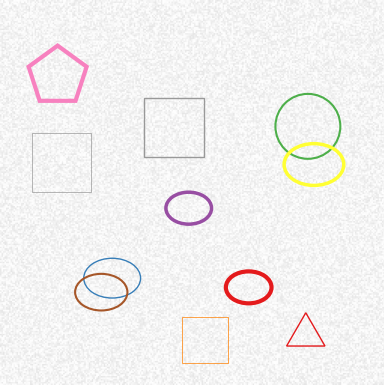[{"shape": "triangle", "thickness": 1, "radius": 0.29, "center": [0.794, 0.13]}, {"shape": "oval", "thickness": 3, "radius": 0.3, "center": [0.646, 0.254]}, {"shape": "oval", "thickness": 1, "radius": 0.37, "center": [0.291, 0.278]}, {"shape": "circle", "thickness": 1.5, "radius": 0.42, "center": [0.8, 0.672]}, {"shape": "oval", "thickness": 2.5, "radius": 0.3, "center": [0.49, 0.459]}, {"shape": "square", "thickness": 0.5, "radius": 0.3, "center": [0.532, 0.117]}, {"shape": "oval", "thickness": 2.5, "radius": 0.39, "center": [0.815, 0.573]}, {"shape": "oval", "thickness": 1.5, "radius": 0.34, "center": [0.263, 0.241]}, {"shape": "pentagon", "thickness": 3, "radius": 0.4, "center": [0.15, 0.802]}, {"shape": "square", "thickness": 0.5, "radius": 0.39, "center": [0.16, 0.578]}, {"shape": "square", "thickness": 1, "radius": 0.39, "center": [0.451, 0.669]}]